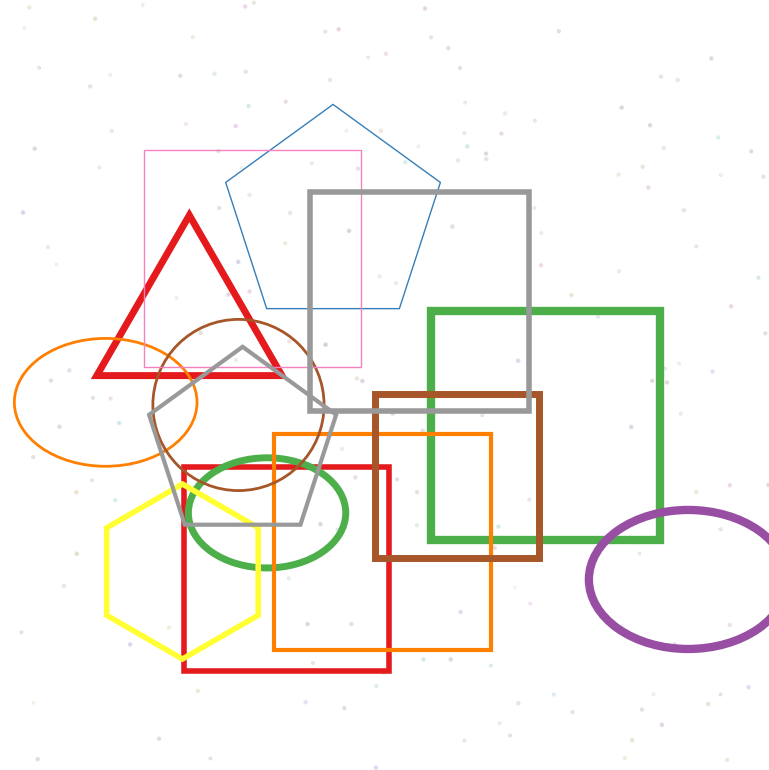[{"shape": "triangle", "thickness": 2.5, "radius": 0.69, "center": [0.246, 0.582]}, {"shape": "square", "thickness": 2, "radius": 0.66, "center": [0.372, 0.261]}, {"shape": "pentagon", "thickness": 0.5, "radius": 0.73, "center": [0.433, 0.718]}, {"shape": "oval", "thickness": 2.5, "radius": 0.51, "center": [0.347, 0.334]}, {"shape": "square", "thickness": 3, "radius": 0.74, "center": [0.709, 0.448]}, {"shape": "oval", "thickness": 3, "radius": 0.64, "center": [0.894, 0.247]}, {"shape": "square", "thickness": 1.5, "radius": 0.7, "center": [0.497, 0.296]}, {"shape": "oval", "thickness": 1, "radius": 0.59, "center": [0.137, 0.477]}, {"shape": "hexagon", "thickness": 2, "radius": 0.57, "center": [0.237, 0.258]}, {"shape": "square", "thickness": 2.5, "radius": 0.53, "center": [0.593, 0.382]}, {"shape": "circle", "thickness": 1, "radius": 0.56, "center": [0.31, 0.474]}, {"shape": "square", "thickness": 0.5, "radius": 0.7, "center": [0.328, 0.665]}, {"shape": "pentagon", "thickness": 1.5, "radius": 0.64, "center": [0.315, 0.422]}, {"shape": "square", "thickness": 2, "radius": 0.71, "center": [0.545, 0.609]}]